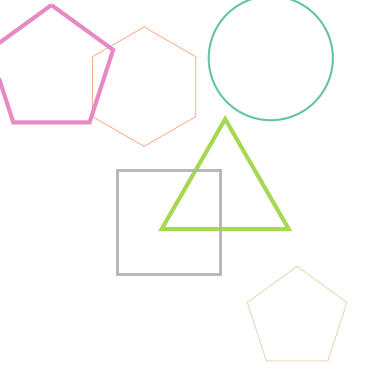[{"shape": "circle", "thickness": 1.5, "radius": 0.81, "center": [0.703, 0.849]}, {"shape": "hexagon", "thickness": 0.5, "radius": 0.78, "center": [0.374, 0.775]}, {"shape": "pentagon", "thickness": 3, "radius": 0.84, "center": [0.134, 0.818]}, {"shape": "triangle", "thickness": 3, "radius": 0.95, "center": [0.585, 0.5]}, {"shape": "pentagon", "thickness": 0.5, "radius": 0.68, "center": [0.772, 0.172]}, {"shape": "square", "thickness": 2, "radius": 0.67, "center": [0.437, 0.423]}]